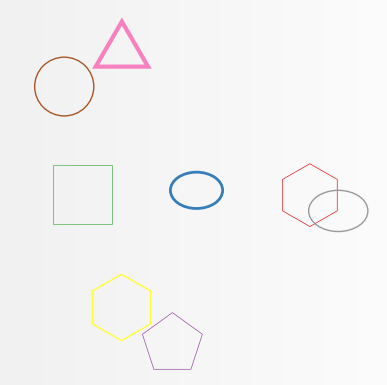[{"shape": "hexagon", "thickness": 0.5, "radius": 0.41, "center": [0.8, 0.493]}, {"shape": "oval", "thickness": 2, "radius": 0.34, "center": [0.507, 0.506]}, {"shape": "square", "thickness": 0.5, "radius": 0.38, "center": [0.213, 0.494]}, {"shape": "pentagon", "thickness": 0.5, "radius": 0.41, "center": [0.445, 0.107]}, {"shape": "hexagon", "thickness": 1, "radius": 0.43, "center": [0.314, 0.201]}, {"shape": "circle", "thickness": 1, "radius": 0.38, "center": [0.166, 0.775]}, {"shape": "triangle", "thickness": 3, "radius": 0.39, "center": [0.315, 0.866]}, {"shape": "oval", "thickness": 1, "radius": 0.38, "center": [0.873, 0.452]}]